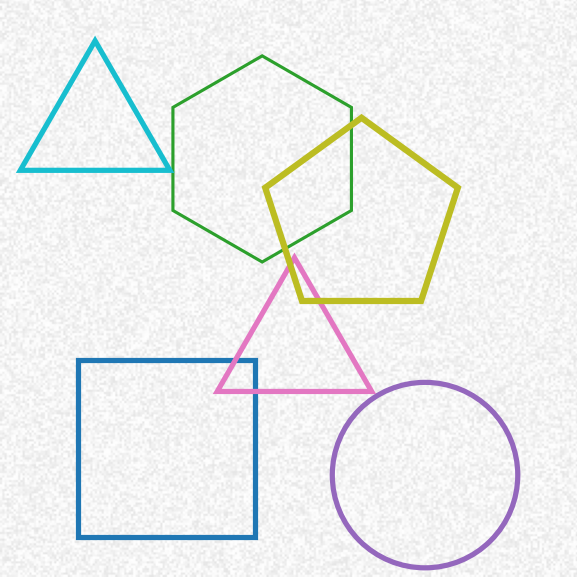[{"shape": "square", "thickness": 2.5, "radius": 0.76, "center": [0.288, 0.223]}, {"shape": "hexagon", "thickness": 1.5, "radius": 0.89, "center": [0.454, 0.724]}, {"shape": "circle", "thickness": 2.5, "radius": 0.8, "center": [0.736, 0.176]}, {"shape": "triangle", "thickness": 2.5, "radius": 0.77, "center": [0.51, 0.398]}, {"shape": "pentagon", "thickness": 3, "radius": 0.88, "center": [0.626, 0.62]}, {"shape": "triangle", "thickness": 2.5, "radius": 0.75, "center": [0.165, 0.779]}]